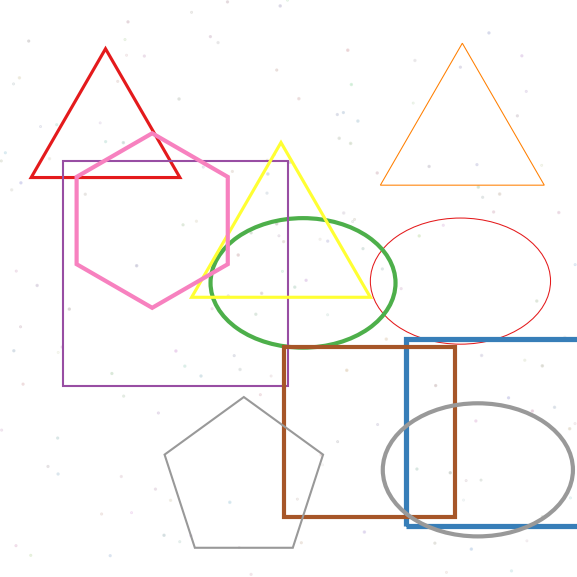[{"shape": "oval", "thickness": 0.5, "radius": 0.78, "center": [0.797, 0.512]}, {"shape": "triangle", "thickness": 1.5, "radius": 0.74, "center": [0.183, 0.766]}, {"shape": "square", "thickness": 2.5, "radius": 0.81, "center": [0.864, 0.25]}, {"shape": "oval", "thickness": 2, "radius": 0.8, "center": [0.525, 0.509]}, {"shape": "square", "thickness": 1, "radius": 0.97, "center": [0.305, 0.525]}, {"shape": "triangle", "thickness": 0.5, "radius": 0.82, "center": [0.801, 0.76]}, {"shape": "triangle", "thickness": 1.5, "radius": 0.89, "center": [0.487, 0.574]}, {"shape": "square", "thickness": 2, "radius": 0.74, "center": [0.64, 0.251]}, {"shape": "hexagon", "thickness": 2, "radius": 0.76, "center": [0.264, 0.617]}, {"shape": "oval", "thickness": 2, "radius": 0.82, "center": [0.827, 0.186]}, {"shape": "pentagon", "thickness": 1, "radius": 0.72, "center": [0.422, 0.167]}]